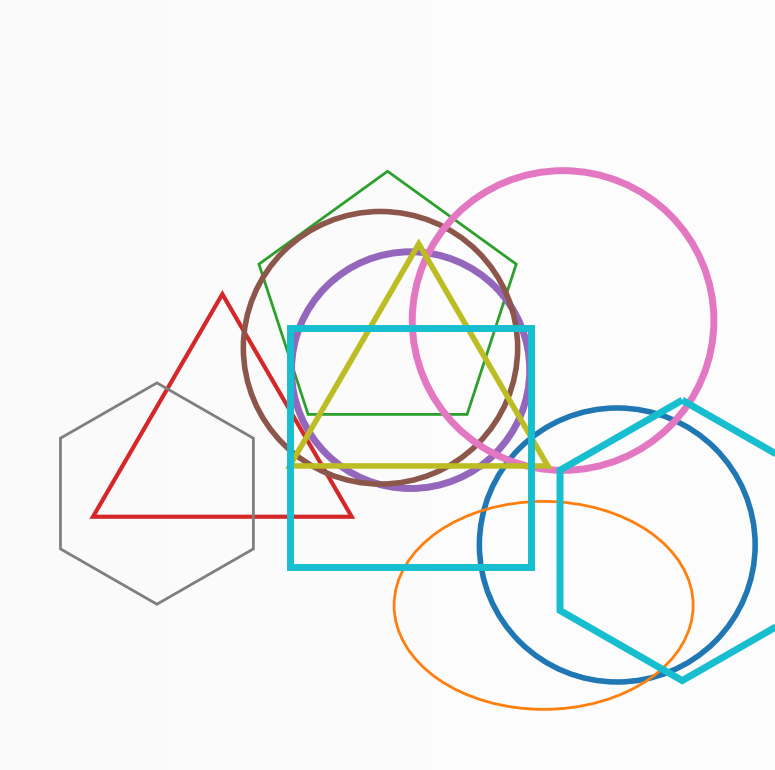[{"shape": "circle", "thickness": 2, "radius": 0.89, "center": [0.796, 0.292]}, {"shape": "oval", "thickness": 1, "radius": 0.96, "center": [0.701, 0.214]}, {"shape": "pentagon", "thickness": 1, "radius": 0.87, "center": [0.5, 0.603]}, {"shape": "triangle", "thickness": 1.5, "radius": 0.96, "center": [0.287, 0.425]}, {"shape": "circle", "thickness": 2.5, "radius": 0.77, "center": [0.53, 0.519]}, {"shape": "circle", "thickness": 2, "radius": 0.88, "center": [0.491, 0.548]}, {"shape": "circle", "thickness": 2.5, "radius": 0.97, "center": [0.727, 0.584]}, {"shape": "hexagon", "thickness": 1, "radius": 0.72, "center": [0.202, 0.359]}, {"shape": "triangle", "thickness": 2, "radius": 0.96, "center": [0.54, 0.491]}, {"shape": "square", "thickness": 2.5, "radius": 0.78, "center": [0.529, 0.419]}, {"shape": "hexagon", "thickness": 2.5, "radius": 0.91, "center": [0.88, 0.298]}]